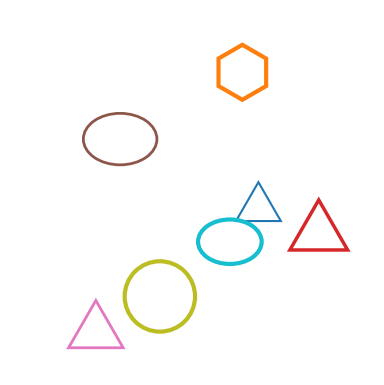[{"shape": "triangle", "thickness": 1.5, "radius": 0.34, "center": [0.671, 0.46]}, {"shape": "hexagon", "thickness": 3, "radius": 0.36, "center": [0.629, 0.812]}, {"shape": "triangle", "thickness": 2.5, "radius": 0.43, "center": [0.828, 0.394]}, {"shape": "oval", "thickness": 2, "radius": 0.48, "center": [0.312, 0.639]}, {"shape": "triangle", "thickness": 2, "radius": 0.41, "center": [0.249, 0.138]}, {"shape": "circle", "thickness": 3, "radius": 0.46, "center": [0.415, 0.23]}, {"shape": "oval", "thickness": 3, "radius": 0.41, "center": [0.597, 0.372]}]